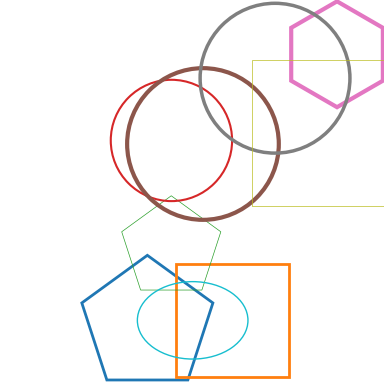[{"shape": "pentagon", "thickness": 2, "radius": 0.89, "center": [0.383, 0.158]}, {"shape": "square", "thickness": 2, "radius": 0.73, "center": [0.603, 0.167]}, {"shape": "pentagon", "thickness": 0.5, "radius": 0.68, "center": [0.445, 0.356]}, {"shape": "circle", "thickness": 1.5, "radius": 0.79, "center": [0.445, 0.635]}, {"shape": "circle", "thickness": 3, "radius": 0.98, "center": [0.527, 0.626]}, {"shape": "hexagon", "thickness": 3, "radius": 0.69, "center": [0.875, 0.859]}, {"shape": "circle", "thickness": 2.5, "radius": 0.97, "center": [0.714, 0.797]}, {"shape": "square", "thickness": 0.5, "radius": 0.94, "center": [0.844, 0.654]}, {"shape": "oval", "thickness": 1, "radius": 0.72, "center": [0.5, 0.168]}]